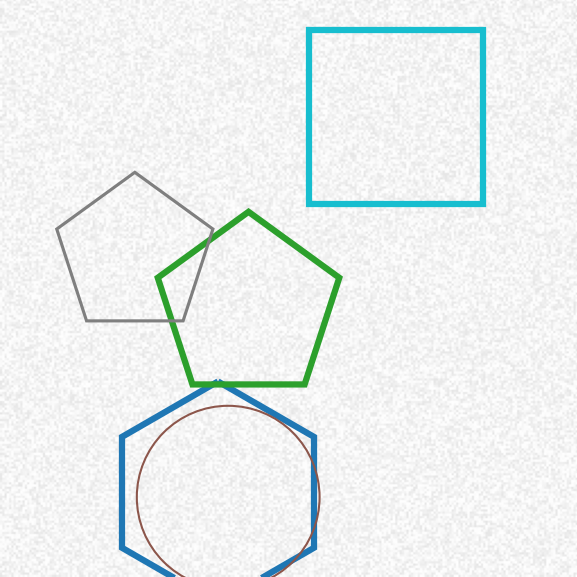[{"shape": "hexagon", "thickness": 3, "radius": 0.96, "center": [0.377, 0.147]}, {"shape": "pentagon", "thickness": 3, "radius": 0.83, "center": [0.43, 0.467]}, {"shape": "circle", "thickness": 1, "radius": 0.79, "center": [0.395, 0.138]}, {"shape": "pentagon", "thickness": 1.5, "radius": 0.71, "center": [0.233, 0.559]}, {"shape": "square", "thickness": 3, "radius": 0.75, "center": [0.686, 0.797]}]